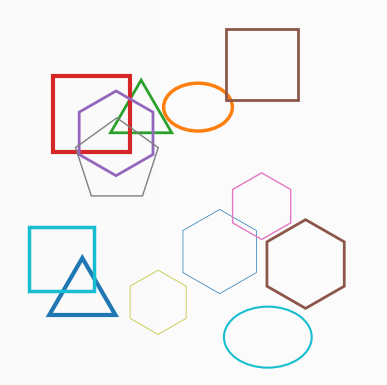[{"shape": "hexagon", "thickness": 0.5, "radius": 0.55, "center": [0.567, 0.347]}, {"shape": "triangle", "thickness": 3, "radius": 0.49, "center": [0.212, 0.231]}, {"shape": "oval", "thickness": 2.5, "radius": 0.44, "center": [0.511, 0.722]}, {"shape": "triangle", "thickness": 2, "radius": 0.46, "center": [0.364, 0.701]}, {"shape": "square", "thickness": 3, "radius": 0.49, "center": [0.236, 0.705]}, {"shape": "hexagon", "thickness": 2, "radius": 0.55, "center": [0.3, 0.654]}, {"shape": "hexagon", "thickness": 2, "radius": 0.58, "center": [0.789, 0.314]}, {"shape": "square", "thickness": 2, "radius": 0.47, "center": [0.676, 0.833]}, {"shape": "hexagon", "thickness": 1, "radius": 0.43, "center": [0.675, 0.464]}, {"shape": "pentagon", "thickness": 1, "radius": 0.56, "center": [0.302, 0.582]}, {"shape": "hexagon", "thickness": 0.5, "radius": 0.42, "center": [0.408, 0.215]}, {"shape": "square", "thickness": 2.5, "radius": 0.41, "center": [0.159, 0.327]}, {"shape": "oval", "thickness": 1.5, "radius": 0.57, "center": [0.691, 0.124]}]